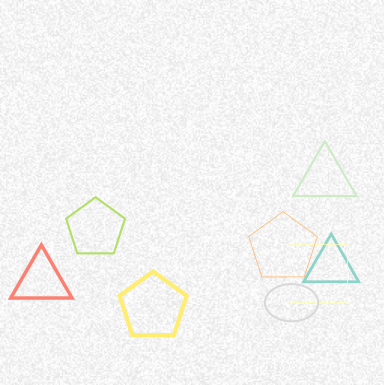[{"shape": "triangle", "thickness": 2, "radius": 0.41, "center": [0.86, 0.31]}, {"shape": "square", "thickness": 0.5, "radius": 0.38, "center": [0.825, 0.291]}, {"shape": "triangle", "thickness": 2.5, "radius": 0.46, "center": [0.107, 0.272]}, {"shape": "pentagon", "thickness": 0.5, "radius": 0.47, "center": [0.735, 0.357]}, {"shape": "pentagon", "thickness": 1.5, "radius": 0.4, "center": [0.248, 0.407]}, {"shape": "oval", "thickness": 1.5, "radius": 0.35, "center": [0.757, 0.214]}, {"shape": "triangle", "thickness": 1.5, "radius": 0.47, "center": [0.844, 0.538]}, {"shape": "pentagon", "thickness": 3, "radius": 0.46, "center": [0.398, 0.203]}]